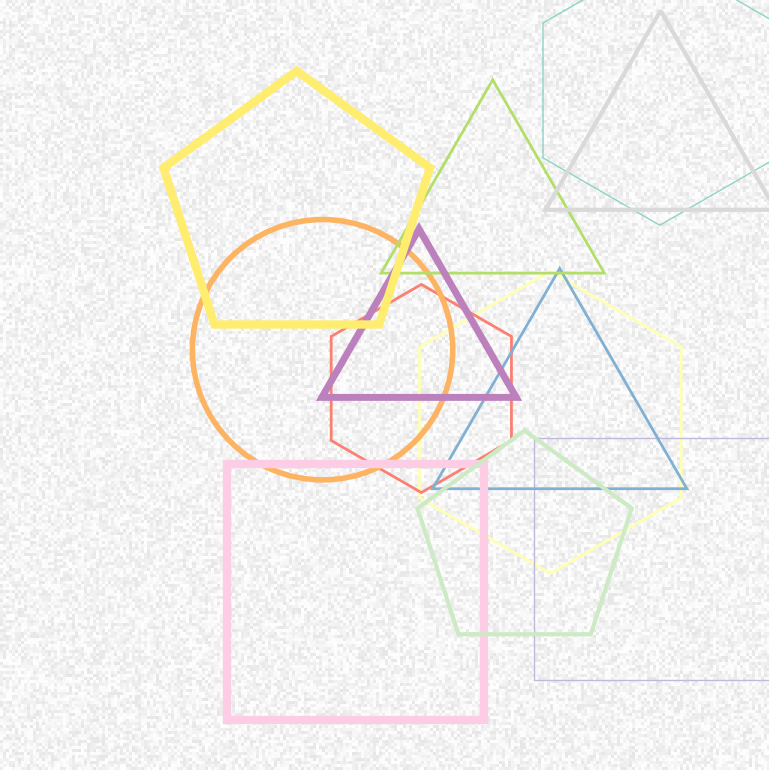[{"shape": "hexagon", "thickness": 0.5, "radius": 0.88, "center": [0.857, 0.883]}, {"shape": "hexagon", "thickness": 1, "radius": 0.98, "center": [0.715, 0.451]}, {"shape": "square", "thickness": 0.5, "radius": 0.78, "center": [0.851, 0.274]}, {"shape": "hexagon", "thickness": 1, "radius": 0.68, "center": [0.547, 0.495]}, {"shape": "triangle", "thickness": 1, "radius": 0.95, "center": [0.727, 0.461]}, {"shape": "circle", "thickness": 2, "radius": 0.85, "center": [0.419, 0.546]}, {"shape": "triangle", "thickness": 1, "radius": 0.84, "center": [0.64, 0.729]}, {"shape": "square", "thickness": 3, "radius": 0.83, "center": [0.462, 0.231]}, {"shape": "triangle", "thickness": 1.5, "radius": 0.86, "center": [0.858, 0.814]}, {"shape": "triangle", "thickness": 2.5, "radius": 0.73, "center": [0.544, 0.557]}, {"shape": "pentagon", "thickness": 1.5, "radius": 0.73, "center": [0.681, 0.295]}, {"shape": "pentagon", "thickness": 3, "radius": 0.91, "center": [0.385, 0.726]}]